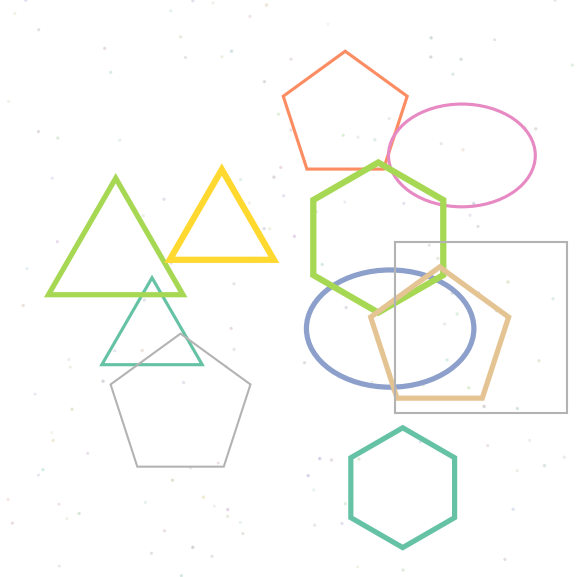[{"shape": "hexagon", "thickness": 2.5, "radius": 0.52, "center": [0.697, 0.155]}, {"shape": "triangle", "thickness": 1.5, "radius": 0.5, "center": [0.263, 0.418]}, {"shape": "pentagon", "thickness": 1.5, "radius": 0.56, "center": [0.598, 0.798]}, {"shape": "oval", "thickness": 2.5, "radius": 0.72, "center": [0.676, 0.43]}, {"shape": "oval", "thickness": 1.5, "radius": 0.64, "center": [0.8, 0.73]}, {"shape": "triangle", "thickness": 2.5, "radius": 0.67, "center": [0.2, 0.556]}, {"shape": "hexagon", "thickness": 3, "radius": 0.65, "center": [0.655, 0.588]}, {"shape": "triangle", "thickness": 3, "radius": 0.52, "center": [0.384, 0.601]}, {"shape": "pentagon", "thickness": 2.5, "radius": 0.63, "center": [0.761, 0.411]}, {"shape": "pentagon", "thickness": 1, "radius": 0.64, "center": [0.313, 0.294]}, {"shape": "square", "thickness": 1, "radius": 0.74, "center": [0.833, 0.432]}]